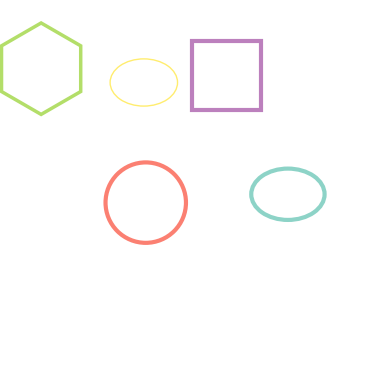[{"shape": "oval", "thickness": 3, "radius": 0.48, "center": [0.748, 0.495]}, {"shape": "circle", "thickness": 3, "radius": 0.52, "center": [0.379, 0.474]}, {"shape": "hexagon", "thickness": 2.5, "radius": 0.59, "center": [0.107, 0.822]}, {"shape": "square", "thickness": 3, "radius": 0.45, "center": [0.588, 0.803]}, {"shape": "oval", "thickness": 1, "radius": 0.44, "center": [0.374, 0.786]}]